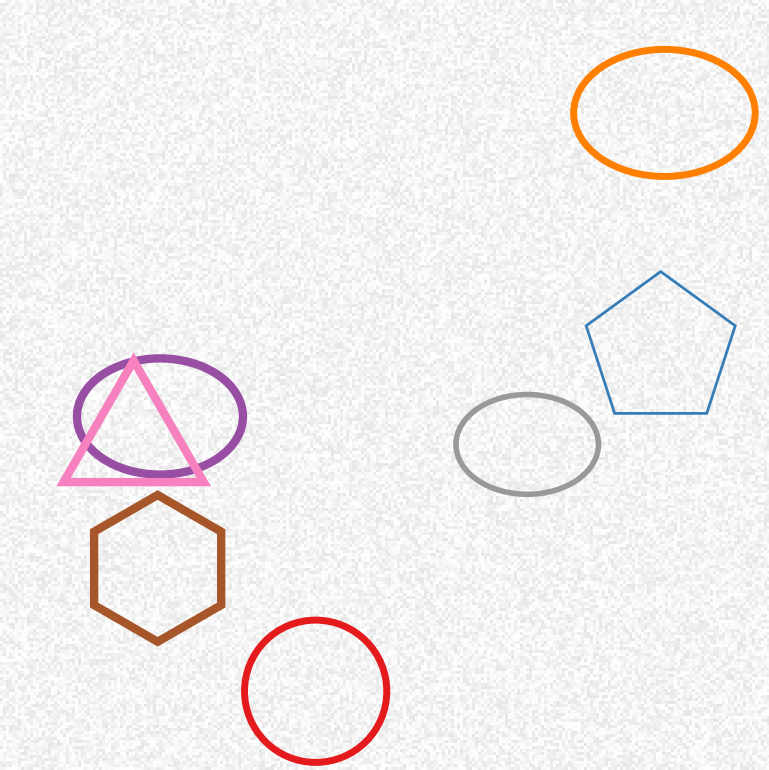[{"shape": "circle", "thickness": 2.5, "radius": 0.46, "center": [0.41, 0.102]}, {"shape": "pentagon", "thickness": 1, "radius": 0.51, "center": [0.858, 0.545]}, {"shape": "oval", "thickness": 3, "radius": 0.54, "center": [0.208, 0.459]}, {"shape": "oval", "thickness": 2.5, "radius": 0.59, "center": [0.863, 0.853]}, {"shape": "hexagon", "thickness": 3, "radius": 0.48, "center": [0.205, 0.262]}, {"shape": "triangle", "thickness": 3, "radius": 0.53, "center": [0.174, 0.426]}, {"shape": "oval", "thickness": 2, "radius": 0.46, "center": [0.685, 0.423]}]